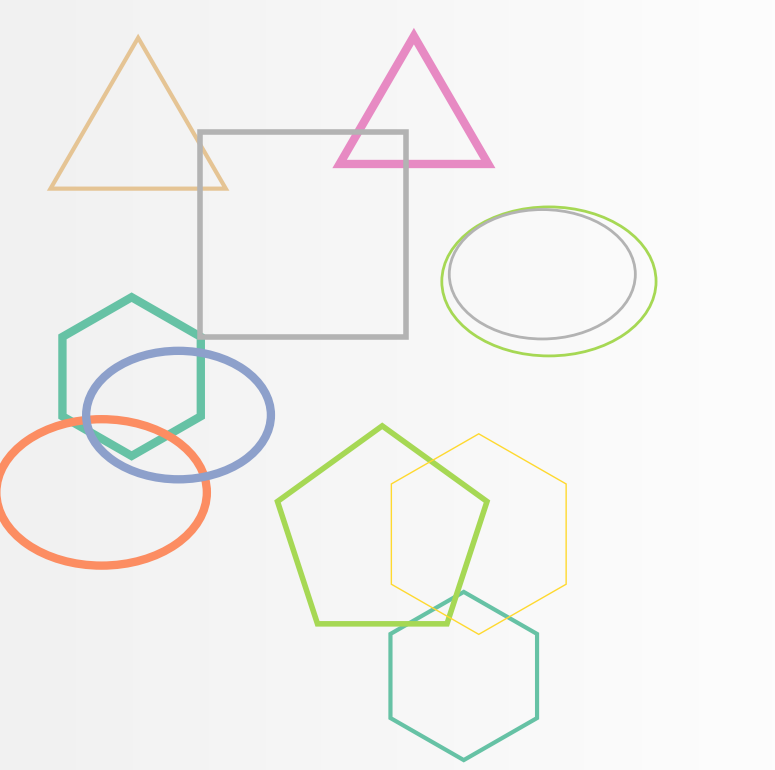[{"shape": "hexagon", "thickness": 3, "radius": 0.52, "center": [0.17, 0.511]}, {"shape": "hexagon", "thickness": 1.5, "radius": 0.55, "center": [0.598, 0.122]}, {"shape": "oval", "thickness": 3, "radius": 0.68, "center": [0.131, 0.361]}, {"shape": "oval", "thickness": 3, "radius": 0.6, "center": [0.23, 0.461]}, {"shape": "triangle", "thickness": 3, "radius": 0.55, "center": [0.534, 0.842]}, {"shape": "oval", "thickness": 1, "radius": 0.69, "center": [0.708, 0.635]}, {"shape": "pentagon", "thickness": 2, "radius": 0.71, "center": [0.493, 0.305]}, {"shape": "hexagon", "thickness": 0.5, "radius": 0.65, "center": [0.618, 0.306]}, {"shape": "triangle", "thickness": 1.5, "radius": 0.65, "center": [0.178, 0.82]}, {"shape": "square", "thickness": 2, "radius": 0.66, "center": [0.391, 0.695]}, {"shape": "oval", "thickness": 1, "radius": 0.6, "center": [0.7, 0.644]}]